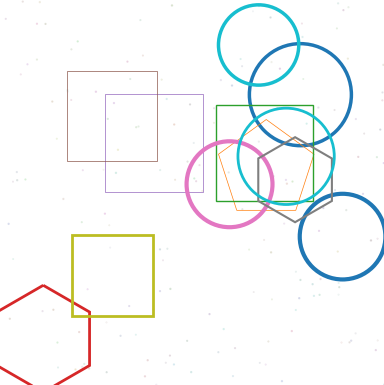[{"shape": "circle", "thickness": 2.5, "radius": 0.66, "center": [0.78, 0.754]}, {"shape": "circle", "thickness": 3, "radius": 0.56, "center": [0.89, 0.385]}, {"shape": "pentagon", "thickness": 0.5, "radius": 0.65, "center": [0.692, 0.559]}, {"shape": "square", "thickness": 1, "radius": 0.63, "center": [0.687, 0.602]}, {"shape": "hexagon", "thickness": 2, "radius": 0.69, "center": [0.112, 0.12]}, {"shape": "square", "thickness": 0.5, "radius": 0.64, "center": [0.4, 0.628]}, {"shape": "square", "thickness": 0.5, "radius": 0.58, "center": [0.291, 0.699]}, {"shape": "circle", "thickness": 3, "radius": 0.56, "center": [0.596, 0.521]}, {"shape": "hexagon", "thickness": 1.5, "radius": 0.55, "center": [0.766, 0.533]}, {"shape": "square", "thickness": 2, "radius": 0.52, "center": [0.292, 0.284]}, {"shape": "circle", "thickness": 2.5, "radius": 0.52, "center": [0.672, 0.883]}, {"shape": "circle", "thickness": 2, "radius": 0.63, "center": [0.743, 0.594]}]